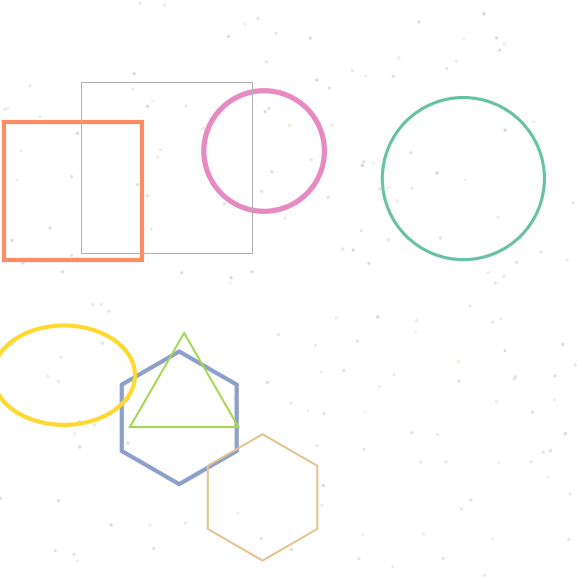[{"shape": "circle", "thickness": 1.5, "radius": 0.7, "center": [0.802, 0.69]}, {"shape": "square", "thickness": 2, "radius": 0.6, "center": [0.126, 0.668]}, {"shape": "hexagon", "thickness": 2, "radius": 0.57, "center": [0.31, 0.276]}, {"shape": "circle", "thickness": 2.5, "radius": 0.52, "center": [0.457, 0.738]}, {"shape": "triangle", "thickness": 1, "radius": 0.54, "center": [0.319, 0.314]}, {"shape": "oval", "thickness": 2, "radius": 0.61, "center": [0.111, 0.349]}, {"shape": "hexagon", "thickness": 1, "radius": 0.55, "center": [0.455, 0.138]}, {"shape": "square", "thickness": 0.5, "radius": 0.74, "center": [0.288, 0.709]}]